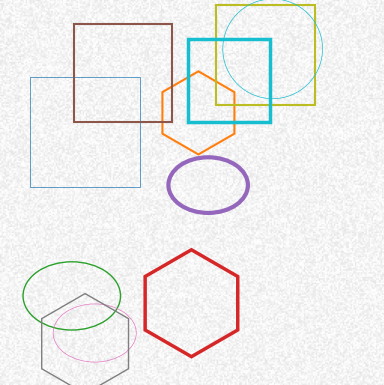[{"shape": "square", "thickness": 0.5, "radius": 0.71, "center": [0.221, 0.657]}, {"shape": "hexagon", "thickness": 1.5, "radius": 0.54, "center": [0.515, 0.707]}, {"shape": "oval", "thickness": 1, "radius": 0.63, "center": [0.186, 0.231]}, {"shape": "hexagon", "thickness": 2.5, "radius": 0.69, "center": [0.497, 0.212]}, {"shape": "oval", "thickness": 3, "radius": 0.52, "center": [0.541, 0.519]}, {"shape": "square", "thickness": 1.5, "radius": 0.63, "center": [0.319, 0.81]}, {"shape": "oval", "thickness": 0.5, "radius": 0.54, "center": [0.246, 0.135]}, {"shape": "hexagon", "thickness": 1, "radius": 0.65, "center": [0.221, 0.107]}, {"shape": "square", "thickness": 1.5, "radius": 0.65, "center": [0.689, 0.857]}, {"shape": "circle", "thickness": 0.5, "radius": 0.65, "center": [0.708, 0.873]}, {"shape": "square", "thickness": 2.5, "radius": 0.54, "center": [0.595, 0.791]}]